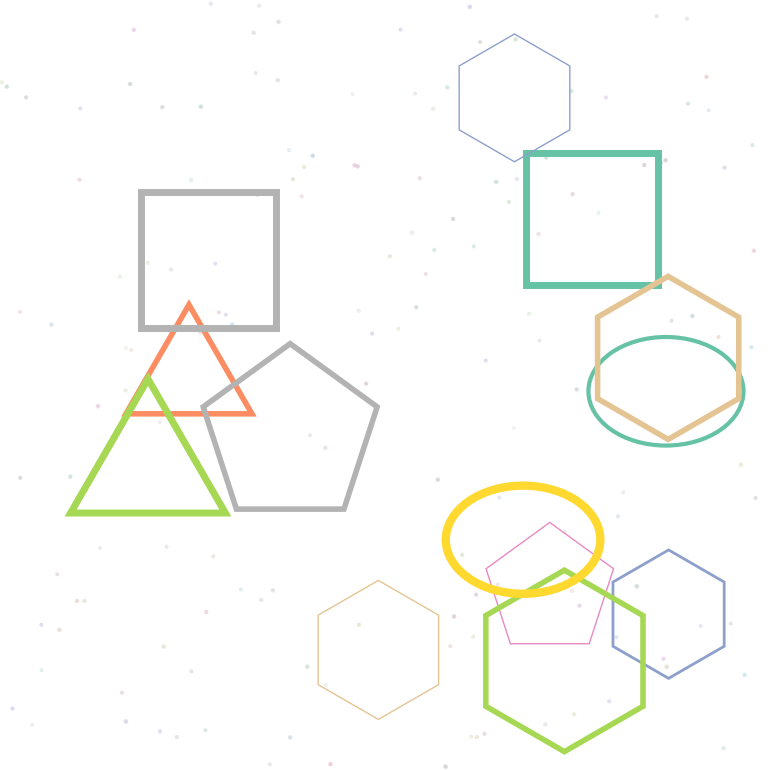[{"shape": "oval", "thickness": 1.5, "radius": 0.5, "center": [0.865, 0.492]}, {"shape": "square", "thickness": 2.5, "radius": 0.43, "center": [0.769, 0.716]}, {"shape": "triangle", "thickness": 2, "radius": 0.47, "center": [0.245, 0.51]}, {"shape": "hexagon", "thickness": 0.5, "radius": 0.41, "center": [0.668, 0.873]}, {"shape": "hexagon", "thickness": 1, "radius": 0.42, "center": [0.868, 0.202]}, {"shape": "pentagon", "thickness": 0.5, "radius": 0.44, "center": [0.714, 0.234]}, {"shape": "triangle", "thickness": 2.5, "radius": 0.58, "center": [0.192, 0.392]}, {"shape": "hexagon", "thickness": 2, "radius": 0.59, "center": [0.733, 0.142]}, {"shape": "oval", "thickness": 3, "radius": 0.5, "center": [0.679, 0.299]}, {"shape": "hexagon", "thickness": 2, "radius": 0.53, "center": [0.868, 0.535]}, {"shape": "hexagon", "thickness": 0.5, "radius": 0.45, "center": [0.491, 0.156]}, {"shape": "pentagon", "thickness": 2, "radius": 0.59, "center": [0.377, 0.435]}, {"shape": "square", "thickness": 2.5, "radius": 0.44, "center": [0.271, 0.662]}]